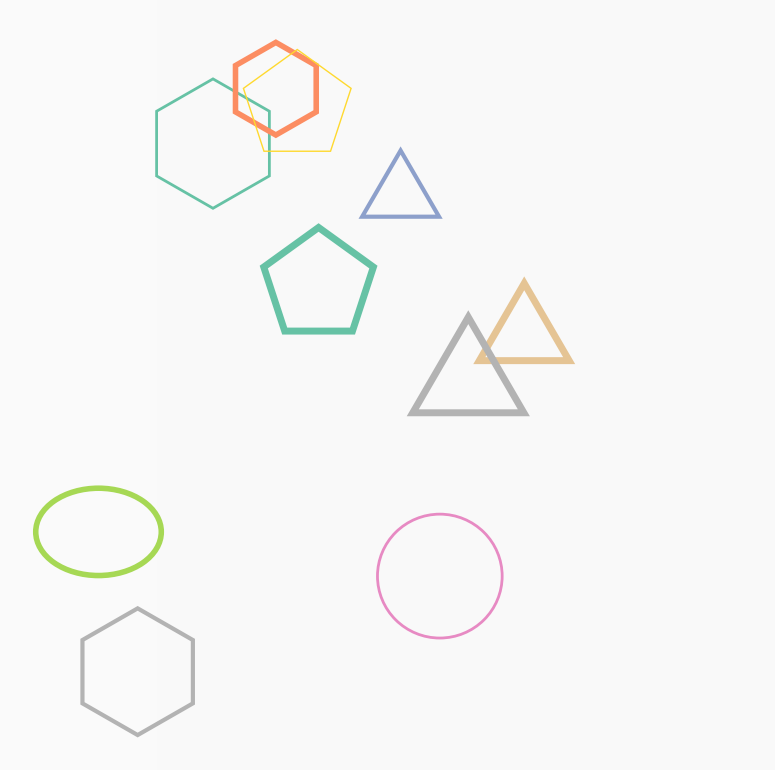[{"shape": "hexagon", "thickness": 1, "radius": 0.42, "center": [0.275, 0.814]}, {"shape": "pentagon", "thickness": 2.5, "radius": 0.37, "center": [0.411, 0.63]}, {"shape": "hexagon", "thickness": 2, "radius": 0.3, "center": [0.356, 0.885]}, {"shape": "triangle", "thickness": 1.5, "radius": 0.29, "center": [0.517, 0.747]}, {"shape": "circle", "thickness": 1, "radius": 0.4, "center": [0.568, 0.252]}, {"shape": "oval", "thickness": 2, "radius": 0.4, "center": [0.127, 0.309]}, {"shape": "pentagon", "thickness": 0.5, "radius": 0.37, "center": [0.384, 0.863]}, {"shape": "triangle", "thickness": 2.5, "radius": 0.33, "center": [0.676, 0.565]}, {"shape": "triangle", "thickness": 2.5, "radius": 0.41, "center": [0.604, 0.505]}, {"shape": "hexagon", "thickness": 1.5, "radius": 0.41, "center": [0.178, 0.128]}]